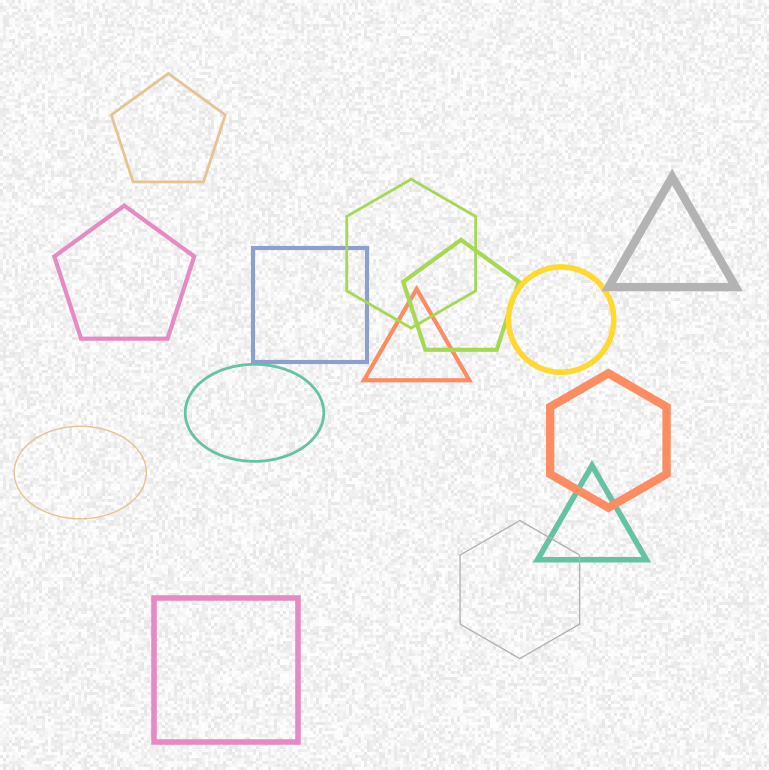[{"shape": "oval", "thickness": 1, "radius": 0.45, "center": [0.331, 0.464]}, {"shape": "triangle", "thickness": 2, "radius": 0.41, "center": [0.769, 0.314]}, {"shape": "triangle", "thickness": 1.5, "radius": 0.4, "center": [0.541, 0.546]}, {"shape": "hexagon", "thickness": 3, "radius": 0.44, "center": [0.79, 0.428]}, {"shape": "square", "thickness": 1.5, "radius": 0.37, "center": [0.403, 0.603]}, {"shape": "pentagon", "thickness": 1.5, "radius": 0.48, "center": [0.161, 0.637]}, {"shape": "square", "thickness": 2, "radius": 0.47, "center": [0.294, 0.13]}, {"shape": "pentagon", "thickness": 1.5, "radius": 0.39, "center": [0.599, 0.61]}, {"shape": "hexagon", "thickness": 1, "radius": 0.48, "center": [0.534, 0.671]}, {"shape": "circle", "thickness": 2, "radius": 0.34, "center": [0.729, 0.585]}, {"shape": "oval", "thickness": 0.5, "radius": 0.43, "center": [0.104, 0.386]}, {"shape": "pentagon", "thickness": 1, "radius": 0.39, "center": [0.219, 0.827]}, {"shape": "hexagon", "thickness": 0.5, "radius": 0.45, "center": [0.675, 0.234]}, {"shape": "triangle", "thickness": 3, "radius": 0.48, "center": [0.873, 0.675]}]